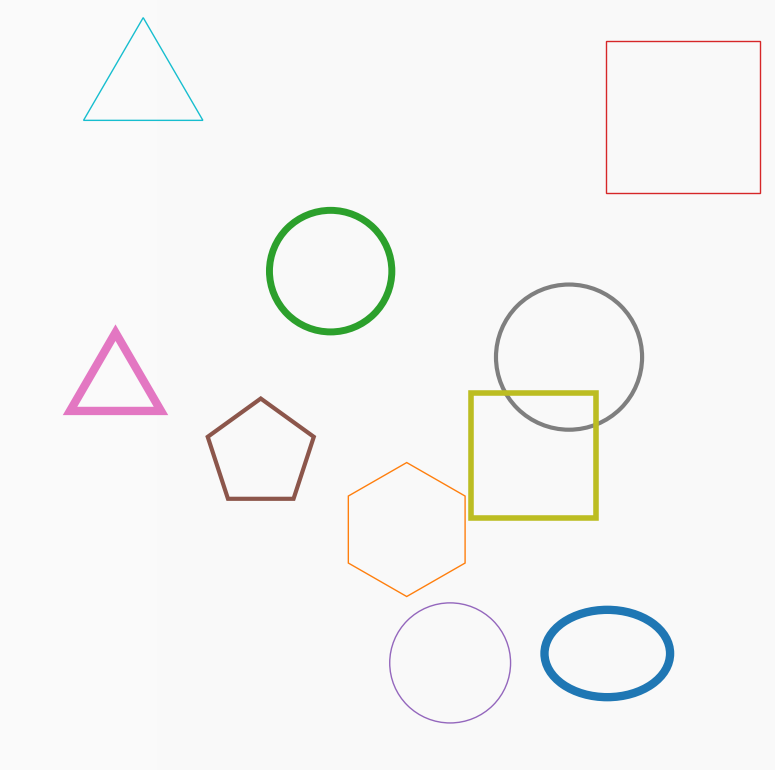[{"shape": "oval", "thickness": 3, "radius": 0.41, "center": [0.784, 0.151]}, {"shape": "hexagon", "thickness": 0.5, "radius": 0.43, "center": [0.525, 0.312]}, {"shape": "circle", "thickness": 2.5, "radius": 0.39, "center": [0.427, 0.648]}, {"shape": "square", "thickness": 0.5, "radius": 0.5, "center": [0.881, 0.848]}, {"shape": "circle", "thickness": 0.5, "radius": 0.39, "center": [0.581, 0.139]}, {"shape": "pentagon", "thickness": 1.5, "radius": 0.36, "center": [0.336, 0.41]}, {"shape": "triangle", "thickness": 3, "radius": 0.34, "center": [0.149, 0.5]}, {"shape": "circle", "thickness": 1.5, "radius": 0.47, "center": [0.734, 0.536]}, {"shape": "square", "thickness": 2, "radius": 0.41, "center": [0.688, 0.409]}, {"shape": "triangle", "thickness": 0.5, "radius": 0.44, "center": [0.185, 0.888]}]